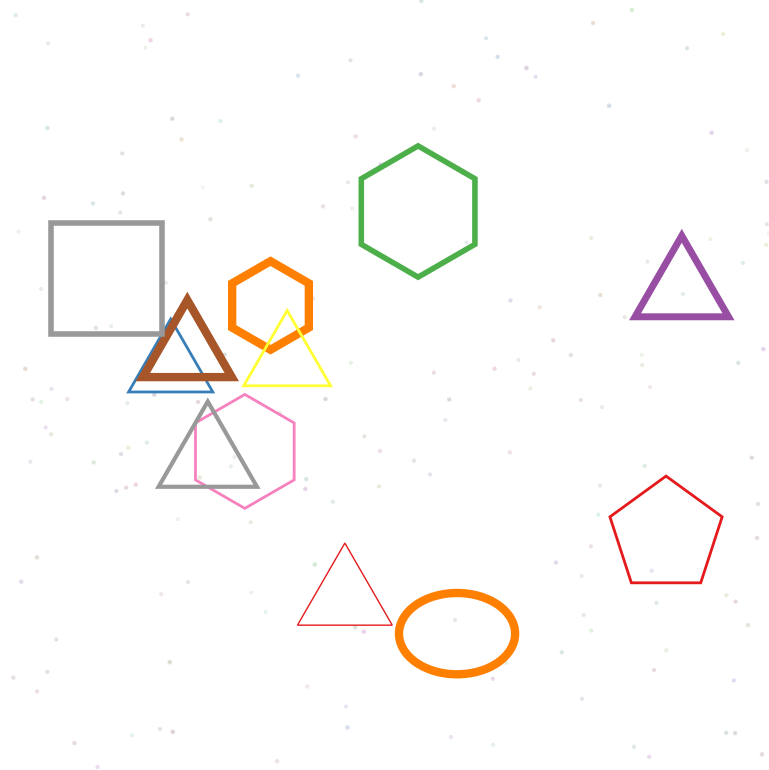[{"shape": "triangle", "thickness": 0.5, "radius": 0.36, "center": [0.448, 0.224]}, {"shape": "pentagon", "thickness": 1, "radius": 0.38, "center": [0.865, 0.305]}, {"shape": "triangle", "thickness": 1, "radius": 0.32, "center": [0.222, 0.523]}, {"shape": "hexagon", "thickness": 2, "radius": 0.43, "center": [0.543, 0.725]}, {"shape": "triangle", "thickness": 2.5, "radius": 0.35, "center": [0.885, 0.624]}, {"shape": "hexagon", "thickness": 3, "radius": 0.29, "center": [0.351, 0.603]}, {"shape": "oval", "thickness": 3, "radius": 0.38, "center": [0.594, 0.177]}, {"shape": "triangle", "thickness": 1, "radius": 0.33, "center": [0.373, 0.532]}, {"shape": "triangle", "thickness": 3, "radius": 0.33, "center": [0.243, 0.544]}, {"shape": "hexagon", "thickness": 1, "radius": 0.37, "center": [0.318, 0.414]}, {"shape": "square", "thickness": 2, "radius": 0.36, "center": [0.139, 0.638]}, {"shape": "triangle", "thickness": 1.5, "radius": 0.37, "center": [0.27, 0.405]}]